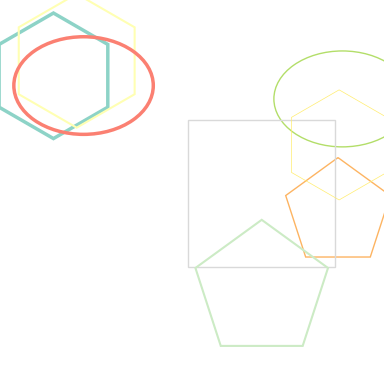[{"shape": "hexagon", "thickness": 2.5, "radius": 0.82, "center": [0.139, 0.803]}, {"shape": "hexagon", "thickness": 1.5, "radius": 0.87, "center": [0.199, 0.842]}, {"shape": "oval", "thickness": 2.5, "radius": 0.91, "center": [0.217, 0.778]}, {"shape": "pentagon", "thickness": 1, "radius": 0.71, "center": [0.878, 0.448]}, {"shape": "oval", "thickness": 1, "radius": 0.89, "center": [0.889, 0.743]}, {"shape": "square", "thickness": 1, "radius": 0.95, "center": [0.678, 0.497]}, {"shape": "pentagon", "thickness": 1.5, "radius": 0.91, "center": [0.68, 0.248]}, {"shape": "hexagon", "thickness": 0.5, "radius": 0.71, "center": [0.881, 0.624]}]